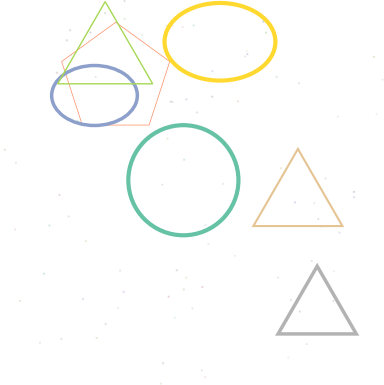[{"shape": "circle", "thickness": 3, "radius": 0.72, "center": [0.476, 0.532]}, {"shape": "pentagon", "thickness": 0.5, "radius": 0.74, "center": [0.301, 0.795]}, {"shape": "oval", "thickness": 2.5, "radius": 0.56, "center": [0.245, 0.752]}, {"shape": "triangle", "thickness": 1, "radius": 0.71, "center": [0.273, 0.853]}, {"shape": "oval", "thickness": 3, "radius": 0.72, "center": [0.571, 0.891]}, {"shape": "triangle", "thickness": 1.5, "radius": 0.67, "center": [0.774, 0.48]}, {"shape": "triangle", "thickness": 2.5, "radius": 0.59, "center": [0.824, 0.191]}]